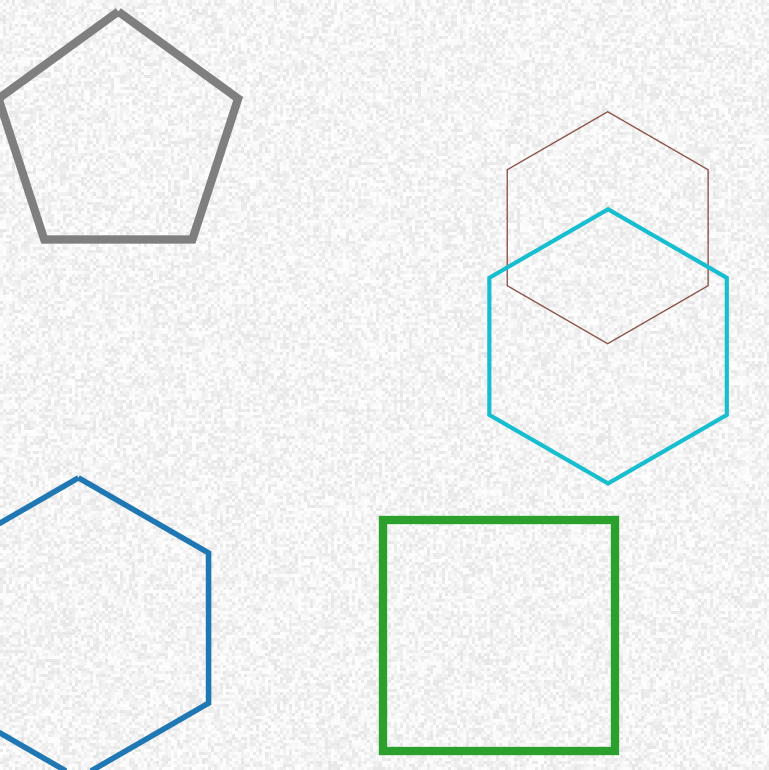[{"shape": "hexagon", "thickness": 2, "radius": 0.98, "center": [0.102, 0.184]}, {"shape": "square", "thickness": 3, "radius": 0.75, "center": [0.648, 0.175]}, {"shape": "hexagon", "thickness": 0.5, "radius": 0.75, "center": [0.789, 0.704]}, {"shape": "pentagon", "thickness": 3, "radius": 0.82, "center": [0.154, 0.821]}, {"shape": "hexagon", "thickness": 1.5, "radius": 0.89, "center": [0.79, 0.55]}]